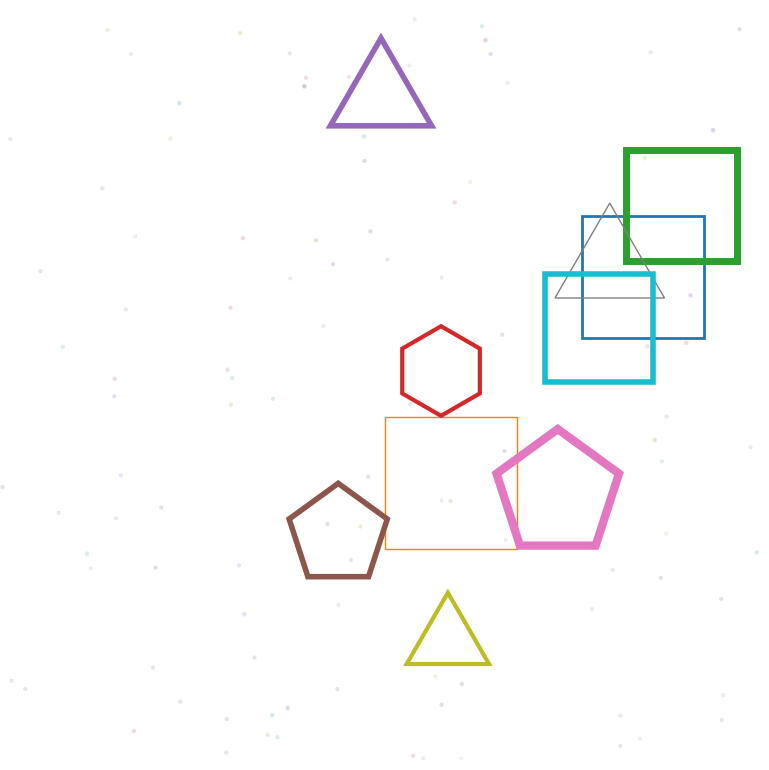[{"shape": "square", "thickness": 1, "radius": 0.4, "center": [0.835, 0.64]}, {"shape": "square", "thickness": 0.5, "radius": 0.43, "center": [0.586, 0.372]}, {"shape": "square", "thickness": 2.5, "radius": 0.36, "center": [0.885, 0.733]}, {"shape": "hexagon", "thickness": 1.5, "radius": 0.29, "center": [0.573, 0.518]}, {"shape": "triangle", "thickness": 2, "radius": 0.38, "center": [0.495, 0.875]}, {"shape": "pentagon", "thickness": 2, "radius": 0.34, "center": [0.439, 0.305]}, {"shape": "pentagon", "thickness": 3, "radius": 0.42, "center": [0.724, 0.359]}, {"shape": "triangle", "thickness": 0.5, "radius": 0.41, "center": [0.792, 0.654]}, {"shape": "triangle", "thickness": 1.5, "radius": 0.31, "center": [0.582, 0.169]}, {"shape": "square", "thickness": 2, "radius": 0.35, "center": [0.778, 0.574]}]